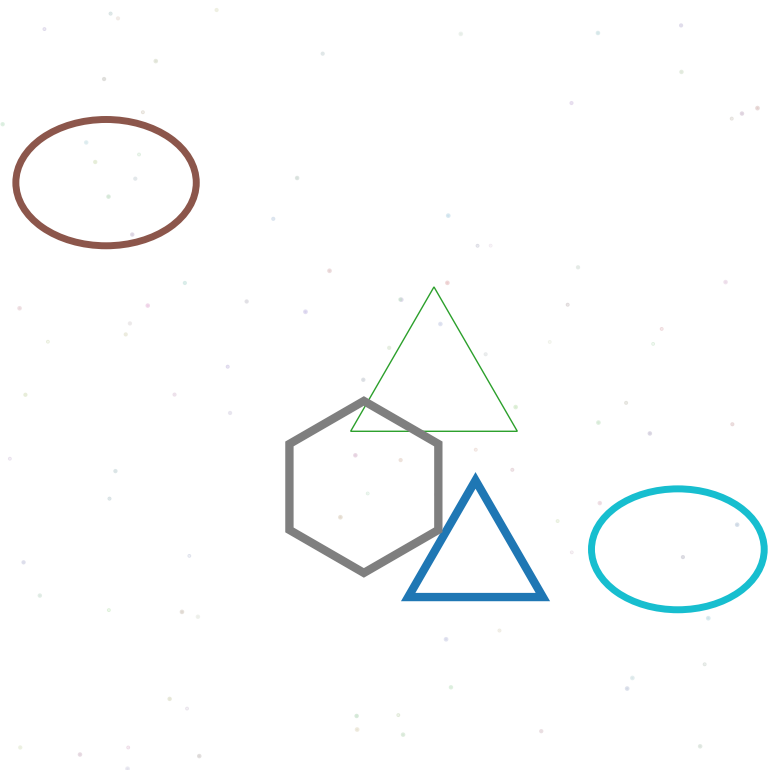[{"shape": "triangle", "thickness": 3, "radius": 0.5, "center": [0.618, 0.275]}, {"shape": "triangle", "thickness": 0.5, "radius": 0.62, "center": [0.564, 0.502]}, {"shape": "oval", "thickness": 2.5, "radius": 0.59, "center": [0.138, 0.763]}, {"shape": "hexagon", "thickness": 3, "radius": 0.56, "center": [0.473, 0.368]}, {"shape": "oval", "thickness": 2.5, "radius": 0.56, "center": [0.88, 0.287]}]